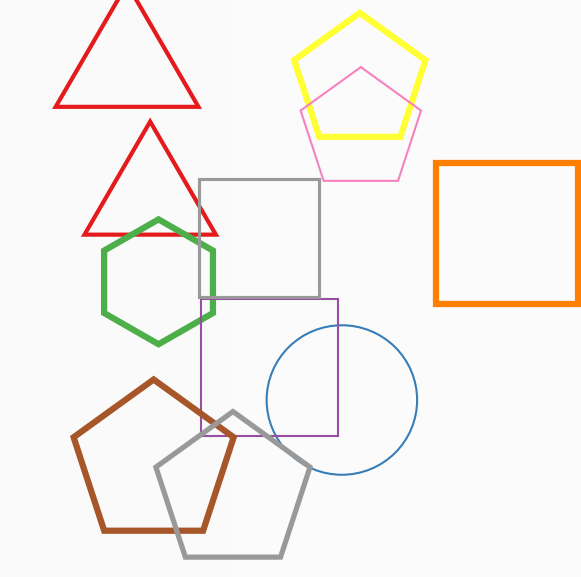[{"shape": "triangle", "thickness": 2, "radius": 0.65, "center": [0.258, 0.658]}, {"shape": "triangle", "thickness": 2, "radius": 0.71, "center": [0.219, 0.885]}, {"shape": "circle", "thickness": 1, "radius": 0.65, "center": [0.588, 0.306]}, {"shape": "hexagon", "thickness": 3, "radius": 0.54, "center": [0.273, 0.511]}, {"shape": "square", "thickness": 1, "radius": 0.59, "center": [0.464, 0.363]}, {"shape": "square", "thickness": 3, "radius": 0.61, "center": [0.872, 0.595]}, {"shape": "pentagon", "thickness": 3, "radius": 0.59, "center": [0.619, 0.858]}, {"shape": "pentagon", "thickness": 3, "radius": 0.72, "center": [0.264, 0.197]}, {"shape": "pentagon", "thickness": 1, "radius": 0.54, "center": [0.621, 0.774]}, {"shape": "square", "thickness": 1.5, "radius": 0.51, "center": [0.446, 0.587]}, {"shape": "pentagon", "thickness": 2.5, "radius": 0.7, "center": [0.401, 0.147]}]